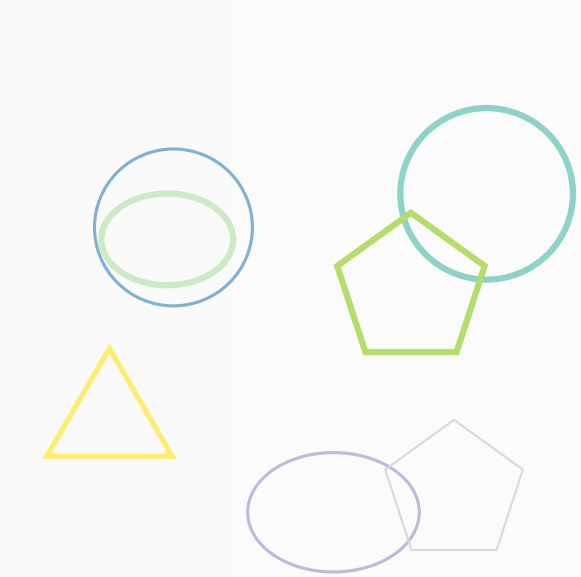[{"shape": "circle", "thickness": 3, "radius": 0.74, "center": [0.837, 0.664]}, {"shape": "oval", "thickness": 1.5, "radius": 0.74, "center": [0.574, 0.112]}, {"shape": "circle", "thickness": 1.5, "radius": 0.68, "center": [0.298, 0.605]}, {"shape": "pentagon", "thickness": 3, "radius": 0.67, "center": [0.707, 0.497]}, {"shape": "pentagon", "thickness": 1, "radius": 0.62, "center": [0.781, 0.148]}, {"shape": "oval", "thickness": 3, "radius": 0.57, "center": [0.288, 0.585]}, {"shape": "triangle", "thickness": 2.5, "radius": 0.62, "center": [0.188, 0.271]}]